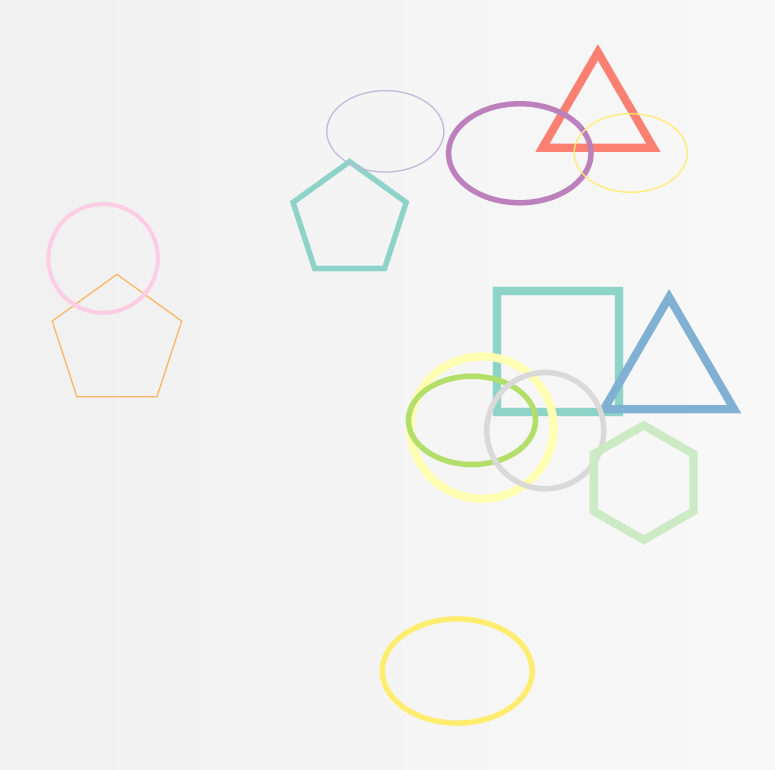[{"shape": "square", "thickness": 3, "radius": 0.39, "center": [0.721, 0.543]}, {"shape": "pentagon", "thickness": 2, "radius": 0.38, "center": [0.451, 0.713]}, {"shape": "circle", "thickness": 3, "radius": 0.46, "center": [0.622, 0.445]}, {"shape": "oval", "thickness": 0.5, "radius": 0.38, "center": [0.497, 0.829]}, {"shape": "triangle", "thickness": 3, "radius": 0.41, "center": [0.771, 0.849]}, {"shape": "triangle", "thickness": 3, "radius": 0.48, "center": [0.863, 0.517]}, {"shape": "pentagon", "thickness": 0.5, "radius": 0.44, "center": [0.151, 0.556]}, {"shape": "oval", "thickness": 2, "radius": 0.41, "center": [0.609, 0.454]}, {"shape": "circle", "thickness": 1.5, "radius": 0.35, "center": [0.133, 0.664]}, {"shape": "circle", "thickness": 2, "radius": 0.38, "center": [0.703, 0.441]}, {"shape": "oval", "thickness": 2, "radius": 0.46, "center": [0.671, 0.801]}, {"shape": "hexagon", "thickness": 3, "radius": 0.37, "center": [0.831, 0.373]}, {"shape": "oval", "thickness": 0.5, "radius": 0.36, "center": [0.814, 0.801]}, {"shape": "oval", "thickness": 2, "radius": 0.48, "center": [0.59, 0.129]}]